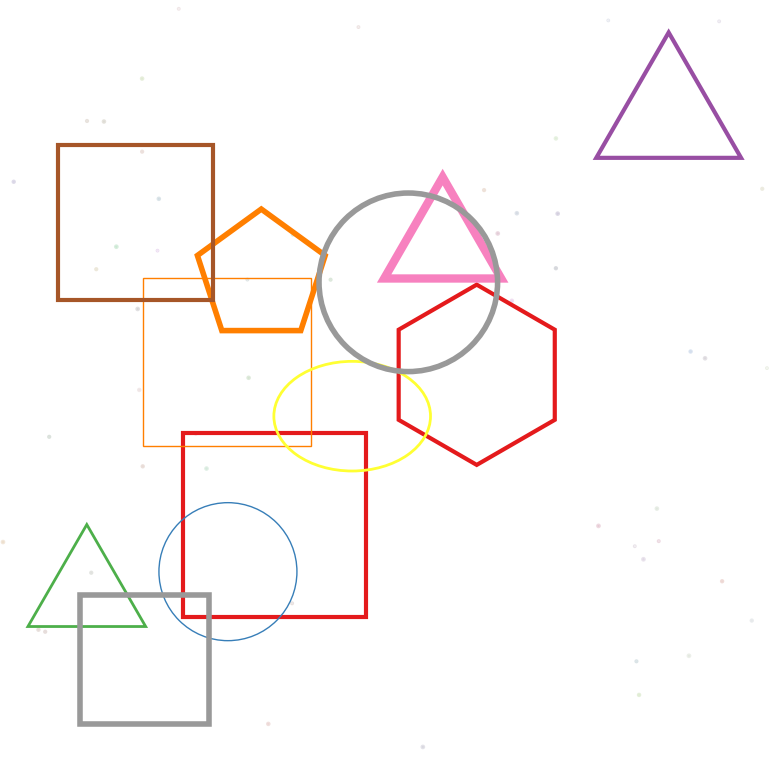[{"shape": "square", "thickness": 1.5, "radius": 0.6, "center": [0.356, 0.318]}, {"shape": "hexagon", "thickness": 1.5, "radius": 0.59, "center": [0.619, 0.513]}, {"shape": "circle", "thickness": 0.5, "radius": 0.45, "center": [0.296, 0.258]}, {"shape": "triangle", "thickness": 1, "radius": 0.44, "center": [0.113, 0.23]}, {"shape": "triangle", "thickness": 1.5, "radius": 0.54, "center": [0.868, 0.849]}, {"shape": "square", "thickness": 0.5, "radius": 0.55, "center": [0.295, 0.53]}, {"shape": "pentagon", "thickness": 2, "radius": 0.44, "center": [0.339, 0.641]}, {"shape": "oval", "thickness": 1, "radius": 0.51, "center": [0.457, 0.46]}, {"shape": "square", "thickness": 1.5, "radius": 0.5, "center": [0.176, 0.711]}, {"shape": "triangle", "thickness": 3, "radius": 0.44, "center": [0.575, 0.682]}, {"shape": "square", "thickness": 2, "radius": 0.42, "center": [0.187, 0.143]}, {"shape": "circle", "thickness": 2, "radius": 0.58, "center": [0.53, 0.633]}]